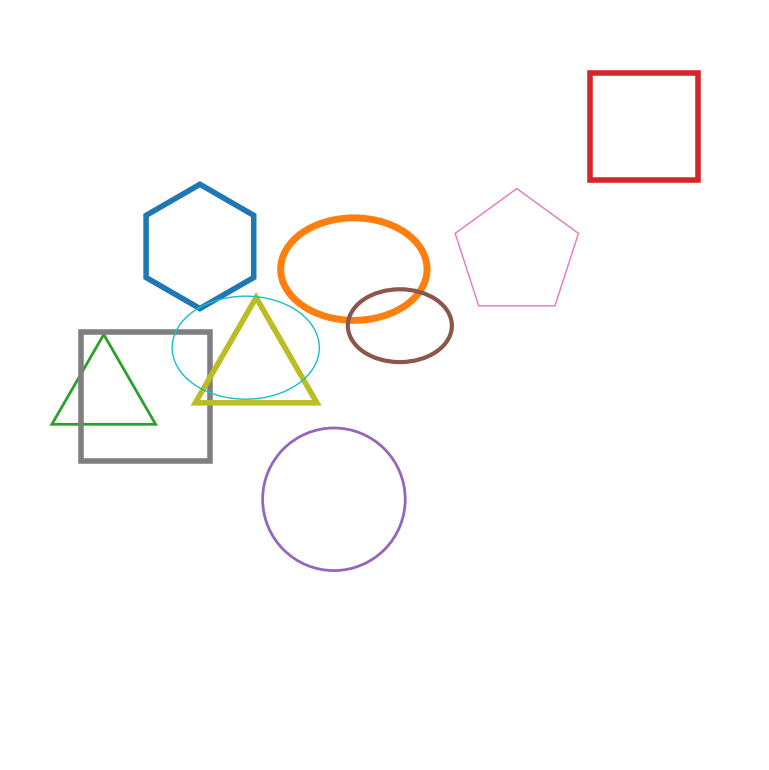[{"shape": "hexagon", "thickness": 2, "radius": 0.4, "center": [0.26, 0.68]}, {"shape": "oval", "thickness": 2.5, "radius": 0.48, "center": [0.46, 0.65]}, {"shape": "triangle", "thickness": 1, "radius": 0.39, "center": [0.135, 0.488]}, {"shape": "square", "thickness": 2, "radius": 0.35, "center": [0.836, 0.836]}, {"shape": "circle", "thickness": 1, "radius": 0.46, "center": [0.434, 0.352]}, {"shape": "oval", "thickness": 1.5, "radius": 0.34, "center": [0.519, 0.577]}, {"shape": "pentagon", "thickness": 0.5, "radius": 0.42, "center": [0.671, 0.671]}, {"shape": "square", "thickness": 2, "radius": 0.42, "center": [0.189, 0.485]}, {"shape": "triangle", "thickness": 2, "radius": 0.46, "center": [0.333, 0.522]}, {"shape": "oval", "thickness": 0.5, "radius": 0.48, "center": [0.319, 0.548]}]